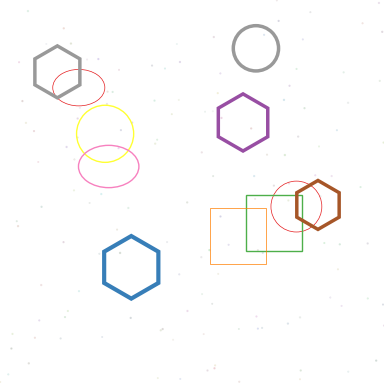[{"shape": "oval", "thickness": 0.5, "radius": 0.34, "center": [0.205, 0.772]}, {"shape": "circle", "thickness": 0.5, "radius": 0.33, "center": [0.77, 0.463]}, {"shape": "hexagon", "thickness": 3, "radius": 0.41, "center": [0.341, 0.306]}, {"shape": "square", "thickness": 1, "radius": 0.36, "center": [0.712, 0.421]}, {"shape": "hexagon", "thickness": 2.5, "radius": 0.37, "center": [0.631, 0.682]}, {"shape": "square", "thickness": 0.5, "radius": 0.36, "center": [0.617, 0.387]}, {"shape": "circle", "thickness": 1, "radius": 0.37, "center": [0.273, 0.652]}, {"shape": "hexagon", "thickness": 2.5, "radius": 0.32, "center": [0.826, 0.468]}, {"shape": "oval", "thickness": 1, "radius": 0.39, "center": [0.282, 0.568]}, {"shape": "circle", "thickness": 2.5, "radius": 0.29, "center": [0.665, 0.875]}, {"shape": "hexagon", "thickness": 2.5, "radius": 0.34, "center": [0.149, 0.813]}]